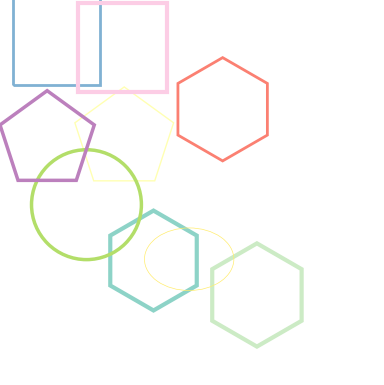[{"shape": "hexagon", "thickness": 3, "radius": 0.65, "center": [0.399, 0.323]}, {"shape": "pentagon", "thickness": 1, "radius": 0.67, "center": [0.323, 0.639]}, {"shape": "hexagon", "thickness": 2, "radius": 0.67, "center": [0.578, 0.716]}, {"shape": "square", "thickness": 2, "radius": 0.57, "center": [0.147, 0.894]}, {"shape": "circle", "thickness": 2.5, "radius": 0.71, "center": [0.225, 0.468]}, {"shape": "square", "thickness": 3, "radius": 0.58, "center": [0.318, 0.877]}, {"shape": "pentagon", "thickness": 2.5, "radius": 0.64, "center": [0.122, 0.636]}, {"shape": "hexagon", "thickness": 3, "radius": 0.67, "center": [0.667, 0.234]}, {"shape": "oval", "thickness": 0.5, "radius": 0.58, "center": [0.491, 0.327]}]